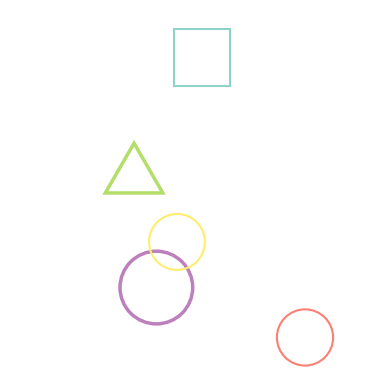[{"shape": "square", "thickness": 1.5, "radius": 0.37, "center": [0.524, 0.85]}, {"shape": "circle", "thickness": 1.5, "radius": 0.37, "center": [0.792, 0.124]}, {"shape": "triangle", "thickness": 2.5, "radius": 0.43, "center": [0.348, 0.542]}, {"shape": "circle", "thickness": 2.5, "radius": 0.47, "center": [0.406, 0.253]}, {"shape": "circle", "thickness": 1.5, "radius": 0.36, "center": [0.46, 0.372]}]